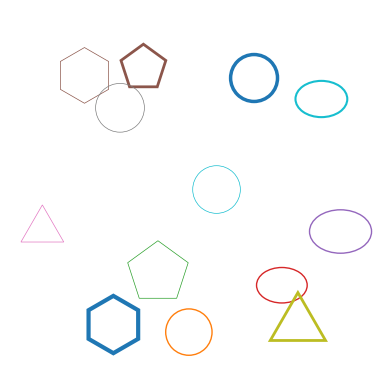[{"shape": "hexagon", "thickness": 3, "radius": 0.37, "center": [0.294, 0.157]}, {"shape": "circle", "thickness": 2.5, "radius": 0.3, "center": [0.66, 0.797]}, {"shape": "circle", "thickness": 1, "radius": 0.3, "center": [0.491, 0.137]}, {"shape": "pentagon", "thickness": 0.5, "radius": 0.41, "center": [0.41, 0.292]}, {"shape": "oval", "thickness": 1, "radius": 0.33, "center": [0.732, 0.259]}, {"shape": "oval", "thickness": 1, "radius": 0.4, "center": [0.884, 0.399]}, {"shape": "pentagon", "thickness": 2, "radius": 0.31, "center": [0.372, 0.824]}, {"shape": "hexagon", "thickness": 0.5, "radius": 0.36, "center": [0.219, 0.804]}, {"shape": "triangle", "thickness": 0.5, "radius": 0.32, "center": [0.11, 0.403]}, {"shape": "circle", "thickness": 0.5, "radius": 0.32, "center": [0.312, 0.72]}, {"shape": "triangle", "thickness": 2, "radius": 0.41, "center": [0.774, 0.157]}, {"shape": "circle", "thickness": 0.5, "radius": 0.31, "center": [0.562, 0.508]}, {"shape": "oval", "thickness": 1.5, "radius": 0.34, "center": [0.835, 0.743]}]